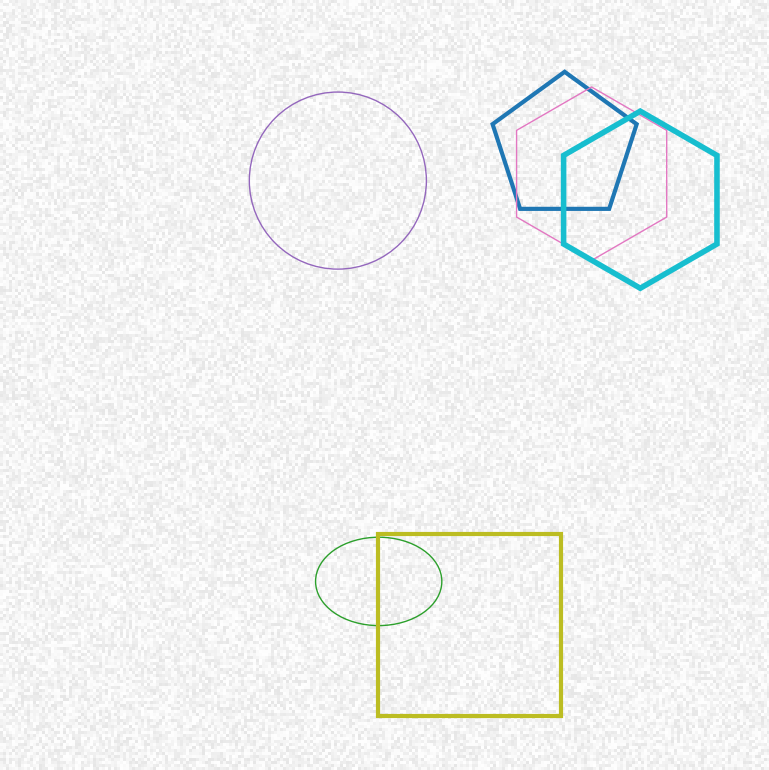[{"shape": "pentagon", "thickness": 1.5, "radius": 0.49, "center": [0.733, 0.808]}, {"shape": "oval", "thickness": 0.5, "radius": 0.41, "center": [0.492, 0.245]}, {"shape": "circle", "thickness": 0.5, "radius": 0.57, "center": [0.439, 0.765]}, {"shape": "hexagon", "thickness": 0.5, "radius": 0.56, "center": [0.768, 0.774]}, {"shape": "square", "thickness": 1.5, "radius": 0.59, "center": [0.61, 0.188]}, {"shape": "hexagon", "thickness": 2, "radius": 0.57, "center": [0.832, 0.741]}]